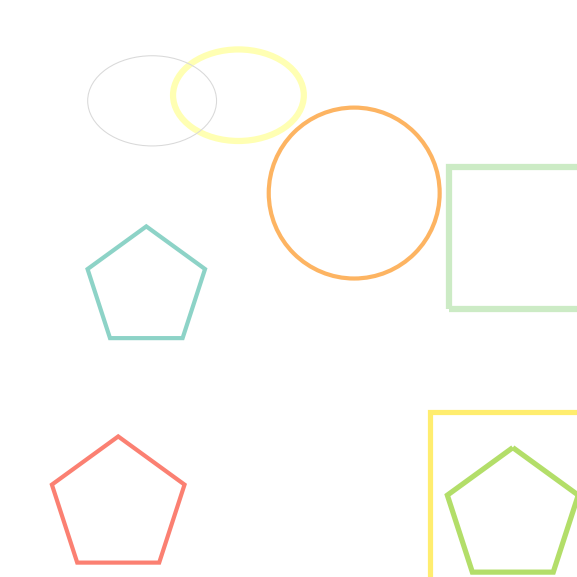[{"shape": "pentagon", "thickness": 2, "radius": 0.53, "center": [0.253, 0.5]}, {"shape": "oval", "thickness": 3, "radius": 0.57, "center": [0.413, 0.834]}, {"shape": "pentagon", "thickness": 2, "radius": 0.6, "center": [0.205, 0.123]}, {"shape": "circle", "thickness": 2, "radius": 0.74, "center": [0.613, 0.665]}, {"shape": "pentagon", "thickness": 2.5, "radius": 0.6, "center": [0.888, 0.105]}, {"shape": "oval", "thickness": 0.5, "radius": 0.56, "center": [0.263, 0.825]}, {"shape": "square", "thickness": 3, "radius": 0.61, "center": [0.9, 0.587]}, {"shape": "square", "thickness": 2.5, "radius": 0.74, "center": [0.893, 0.137]}]